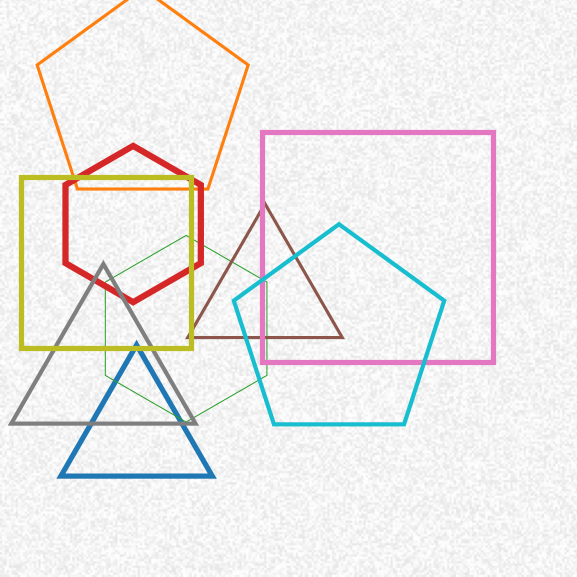[{"shape": "triangle", "thickness": 2.5, "radius": 0.76, "center": [0.236, 0.25]}, {"shape": "pentagon", "thickness": 1.5, "radius": 0.96, "center": [0.247, 0.827]}, {"shape": "hexagon", "thickness": 0.5, "radius": 0.81, "center": [0.322, 0.43]}, {"shape": "hexagon", "thickness": 3, "radius": 0.68, "center": [0.231, 0.611]}, {"shape": "triangle", "thickness": 1.5, "radius": 0.77, "center": [0.459, 0.492]}, {"shape": "square", "thickness": 2.5, "radius": 1.0, "center": [0.654, 0.572]}, {"shape": "triangle", "thickness": 2, "radius": 0.92, "center": [0.179, 0.358]}, {"shape": "square", "thickness": 2.5, "radius": 0.74, "center": [0.184, 0.545]}, {"shape": "pentagon", "thickness": 2, "radius": 0.96, "center": [0.587, 0.419]}]